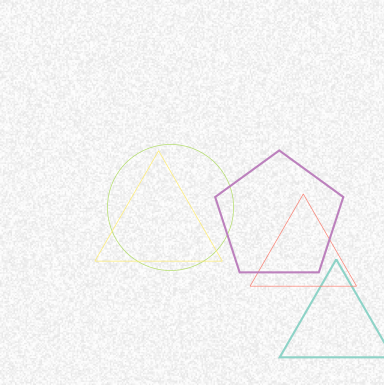[{"shape": "triangle", "thickness": 1.5, "radius": 0.85, "center": [0.873, 0.157]}, {"shape": "triangle", "thickness": 0.5, "radius": 0.8, "center": [0.788, 0.337]}, {"shape": "circle", "thickness": 0.5, "radius": 0.82, "center": [0.443, 0.461]}, {"shape": "pentagon", "thickness": 1.5, "radius": 0.88, "center": [0.725, 0.434]}, {"shape": "triangle", "thickness": 0.5, "radius": 0.96, "center": [0.412, 0.417]}]